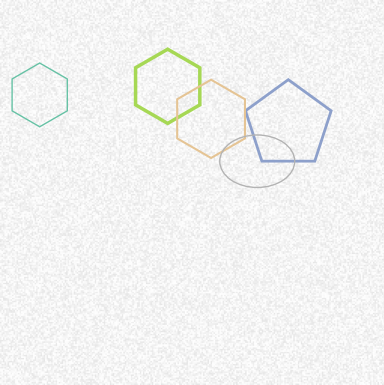[{"shape": "hexagon", "thickness": 1, "radius": 0.41, "center": [0.103, 0.754]}, {"shape": "pentagon", "thickness": 2, "radius": 0.58, "center": [0.749, 0.676]}, {"shape": "hexagon", "thickness": 2.5, "radius": 0.48, "center": [0.436, 0.776]}, {"shape": "hexagon", "thickness": 1.5, "radius": 0.51, "center": [0.548, 0.691]}, {"shape": "oval", "thickness": 1, "radius": 0.49, "center": [0.668, 0.581]}]